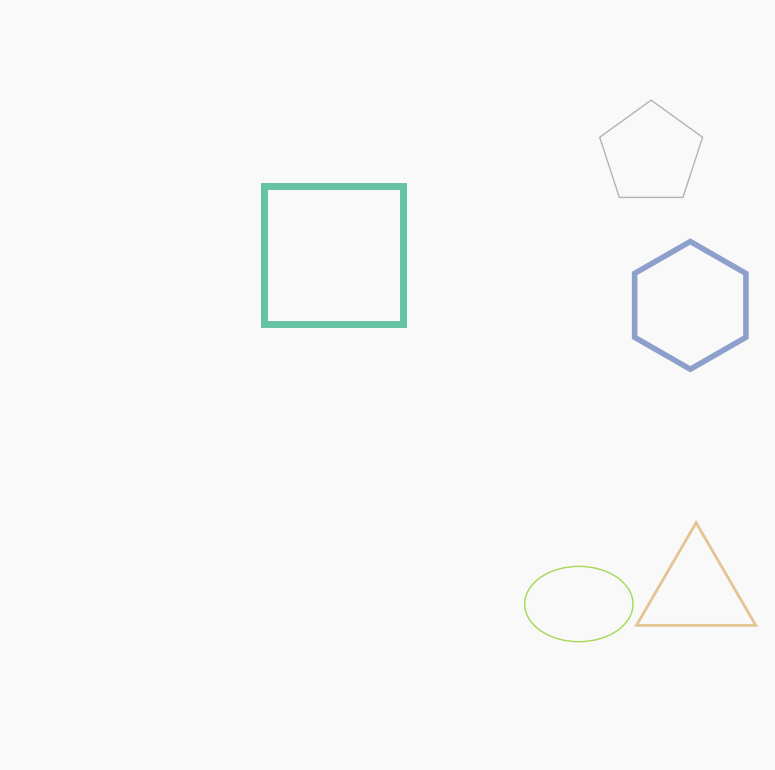[{"shape": "square", "thickness": 2.5, "radius": 0.45, "center": [0.43, 0.669]}, {"shape": "hexagon", "thickness": 2, "radius": 0.41, "center": [0.891, 0.603]}, {"shape": "oval", "thickness": 0.5, "radius": 0.35, "center": [0.747, 0.216]}, {"shape": "triangle", "thickness": 1, "radius": 0.44, "center": [0.898, 0.232]}, {"shape": "pentagon", "thickness": 0.5, "radius": 0.35, "center": [0.84, 0.8]}]